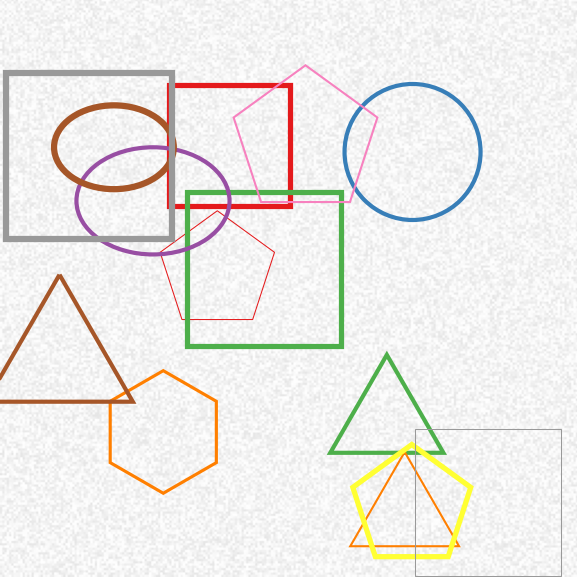[{"shape": "pentagon", "thickness": 0.5, "radius": 0.52, "center": [0.376, 0.53]}, {"shape": "square", "thickness": 2.5, "radius": 0.52, "center": [0.398, 0.748]}, {"shape": "circle", "thickness": 2, "radius": 0.59, "center": [0.714, 0.736]}, {"shape": "triangle", "thickness": 2, "radius": 0.57, "center": [0.67, 0.272]}, {"shape": "square", "thickness": 2.5, "radius": 0.67, "center": [0.457, 0.533]}, {"shape": "oval", "thickness": 2, "radius": 0.66, "center": [0.265, 0.651]}, {"shape": "hexagon", "thickness": 1.5, "radius": 0.53, "center": [0.283, 0.251]}, {"shape": "triangle", "thickness": 1, "radius": 0.54, "center": [0.701, 0.108]}, {"shape": "pentagon", "thickness": 2.5, "radius": 0.54, "center": [0.713, 0.122]}, {"shape": "triangle", "thickness": 2, "radius": 0.73, "center": [0.103, 0.377]}, {"shape": "oval", "thickness": 3, "radius": 0.52, "center": [0.197, 0.744]}, {"shape": "pentagon", "thickness": 1, "radius": 0.65, "center": [0.529, 0.755]}, {"shape": "square", "thickness": 0.5, "radius": 0.63, "center": [0.845, 0.129]}, {"shape": "square", "thickness": 3, "radius": 0.72, "center": [0.154, 0.729]}]